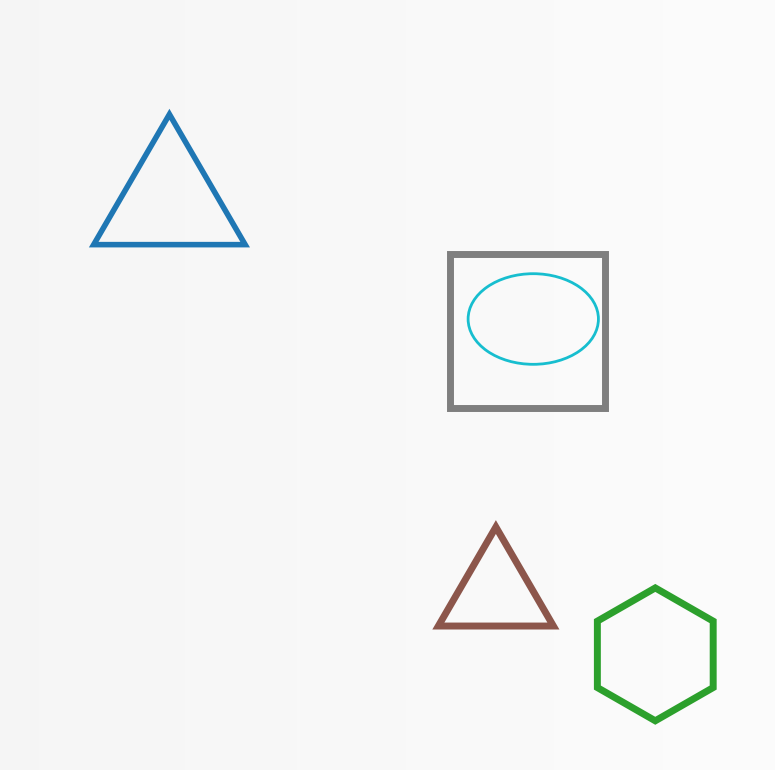[{"shape": "triangle", "thickness": 2, "radius": 0.56, "center": [0.219, 0.739]}, {"shape": "hexagon", "thickness": 2.5, "radius": 0.43, "center": [0.846, 0.15]}, {"shape": "triangle", "thickness": 2.5, "radius": 0.43, "center": [0.64, 0.23]}, {"shape": "square", "thickness": 2.5, "radius": 0.5, "center": [0.68, 0.57]}, {"shape": "oval", "thickness": 1, "radius": 0.42, "center": [0.688, 0.586]}]